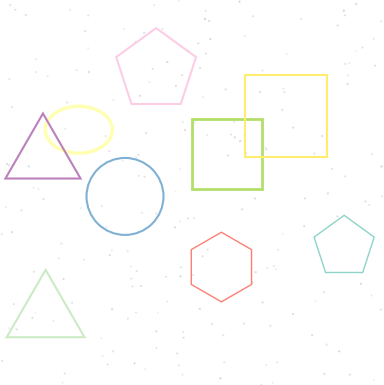[{"shape": "pentagon", "thickness": 1, "radius": 0.41, "center": [0.894, 0.359]}, {"shape": "oval", "thickness": 2.5, "radius": 0.44, "center": [0.205, 0.663]}, {"shape": "hexagon", "thickness": 1, "radius": 0.45, "center": [0.575, 0.306]}, {"shape": "circle", "thickness": 1.5, "radius": 0.5, "center": [0.325, 0.49]}, {"shape": "square", "thickness": 2, "radius": 0.45, "center": [0.59, 0.6]}, {"shape": "pentagon", "thickness": 1.5, "radius": 0.54, "center": [0.406, 0.818]}, {"shape": "triangle", "thickness": 1.5, "radius": 0.56, "center": [0.112, 0.593]}, {"shape": "triangle", "thickness": 1.5, "radius": 0.58, "center": [0.118, 0.182]}, {"shape": "square", "thickness": 1.5, "radius": 0.53, "center": [0.743, 0.699]}]